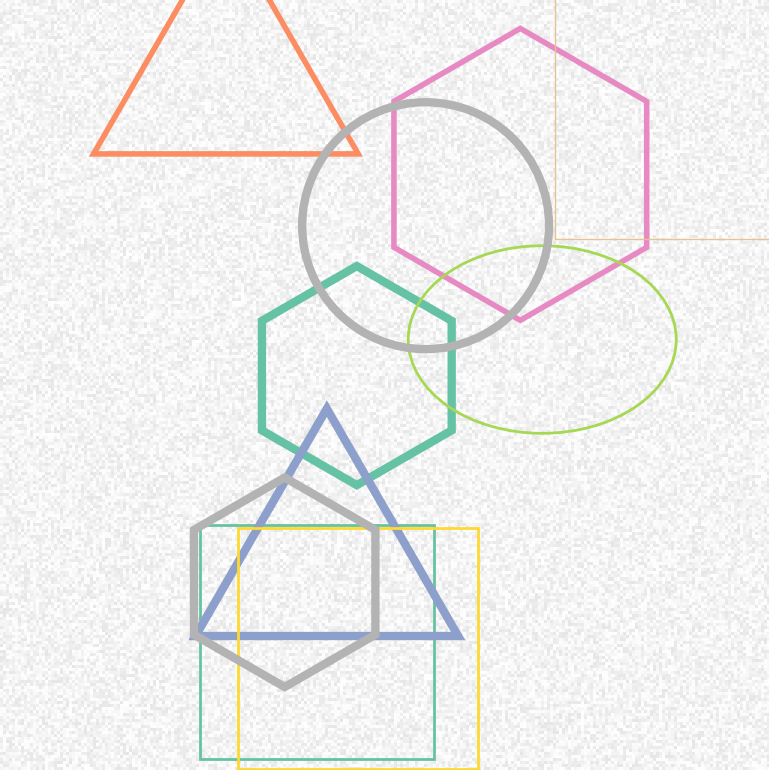[{"shape": "square", "thickness": 1, "radius": 0.76, "center": [0.412, 0.166]}, {"shape": "hexagon", "thickness": 3, "radius": 0.71, "center": [0.463, 0.512]}, {"shape": "triangle", "thickness": 2, "radius": 0.99, "center": [0.293, 0.899]}, {"shape": "triangle", "thickness": 3, "radius": 0.98, "center": [0.424, 0.272]}, {"shape": "hexagon", "thickness": 2, "radius": 0.95, "center": [0.676, 0.774]}, {"shape": "oval", "thickness": 1, "radius": 0.87, "center": [0.704, 0.559]}, {"shape": "square", "thickness": 1, "radius": 0.78, "center": [0.465, 0.158]}, {"shape": "square", "thickness": 0.5, "radius": 0.89, "center": [0.898, 0.866]}, {"shape": "circle", "thickness": 3, "radius": 0.8, "center": [0.553, 0.707]}, {"shape": "hexagon", "thickness": 3, "radius": 0.68, "center": [0.37, 0.244]}]